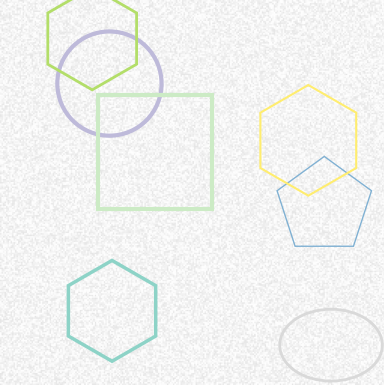[{"shape": "hexagon", "thickness": 2.5, "radius": 0.65, "center": [0.291, 0.193]}, {"shape": "circle", "thickness": 3, "radius": 0.68, "center": [0.284, 0.783]}, {"shape": "pentagon", "thickness": 1, "radius": 0.64, "center": [0.842, 0.465]}, {"shape": "hexagon", "thickness": 2, "radius": 0.67, "center": [0.239, 0.9]}, {"shape": "oval", "thickness": 2, "radius": 0.67, "center": [0.86, 0.104]}, {"shape": "square", "thickness": 3, "radius": 0.74, "center": [0.402, 0.605]}, {"shape": "hexagon", "thickness": 1.5, "radius": 0.72, "center": [0.801, 0.635]}]